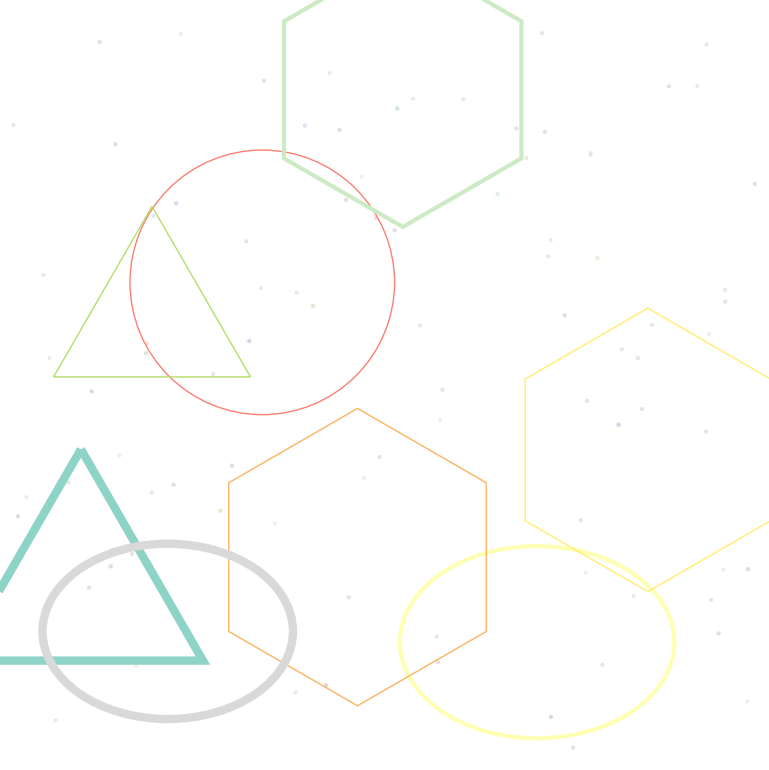[{"shape": "triangle", "thickness": 3, "radius": 0.91, "center": [0.105, 0.234]}, {"shape": "oval", "thickness": 1.5, "radius": 0.89, "center": [0.698, 0.166]}, {"shape": "circle", "thickness": 0.5, "radius": 0.86, "center": [0.341, 0.633]}, {"shape": "hexagon", "thickness": 0.5, "radius": 0.97, "center": [0.464, 0.276]}, {"shape": "triangle", "thickness": 0.5, "radius": 0.74, "center": [0.197, 0.584]}, {"shape": "oval", "thickness": 3, "radius": 0.81, "center": [0.218, 0.18]}, {"shape": "hexagon", "thickness": 1.5, "radius": 0.89, "center": [0.523, 0.883]}, {"shape": "hexagon", "thickness": 0.5, "radius": 0.92, "center": [0.841, 0.416]}]